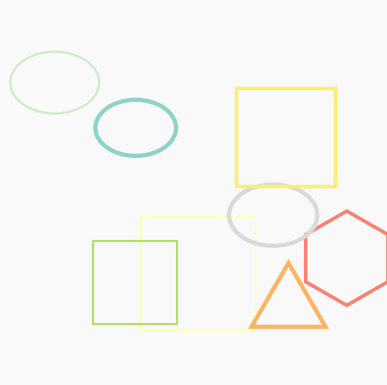[{"shape": "oval", "thickness": 3, "radius": 0.52, "center": [0.35, 0.668]}, {"shape": "square", "thickness": 1, "radius": 0.74, "center": [0.509, 0.292]}, {"shape": "hexagon", "thickness": 2.5, "radius": 0.61, "center": [0.895, 0.329]}, {"shape": "triangle", "thickness": 3, "radius": 0.55, "center": [0.745, 0.206]}, {"shape": "square", "thickness": 1.5, "radius": 0.54, "center": [0.349, 0.265]}, {"shape": "oval", "thickness": 3, "radius": 0.57, "center": [0.705, 0.441]}, {"shape": "oval", "thickness": 1.5, "radius": 0.57, "center": [0.141, 0.786]}, {"shape": "square", "thickness": 2.5, "radius": 0.64, "center": [0.738, 0.644]}]